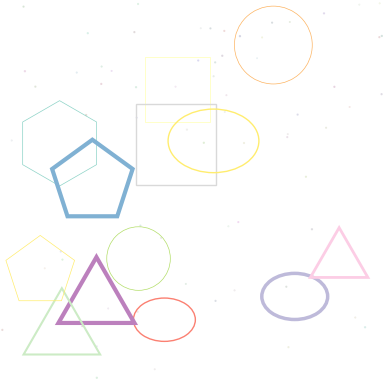[{"shape": "hexagon", "thickness": 0.5, "radius": 0.55, "center": [0.155, 0.628]}, {"shape": "square", "thickness": 0.5, "radius": 0.42, "center": [0.461, 0.767]}, {"shape": "oval", "thickness": 2.5, "radius": 0.43, "center": [0.766, 0.23]}, {"shape": "oval", "thickness": 1, "radius": 0.4, "center": [0.427, 0.17]}, {"shape": "pentagon", "thickness": 3, "radius": 0.55, "center": [0.24, 0.527]}, {"shape": "circle", "thickness": 0.5, "radius": 0.51, "center": [0.71, 0.883]}, {"shape": "circle", "thickness": 0.5, "radius": 0.41, "center": [0.36, 0.328]}, {"shape": "triangle", "thickness": 2, "radius": 0.43, "center": [0.881, 0.322]}, {"shape": "square", "thickness": 1, "radius": 0.52, "center": [0.456, 0.625]}, {"shape": "triangle", "thickness": 3, "radius": 0.57, "center": [0.25, 0.218]}, {"shape": "triangle", "thickness": 1.5, "radius": 0.57, "center": [0.161, 0.137]}, {"shape": "oval", "thickness": 1, "radius": 0.59, "center": [0.555, 0.634]}, {"shape": "pentagon", "thickness": 0.5, "radius": 0.47, "center": [0.105, 0.295]}]